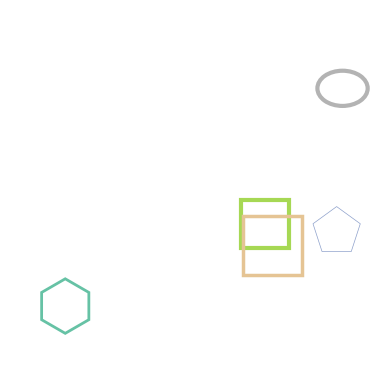[{"shape": "hexagon", "thickness": 2, "radius": 0.35, "center": [0.169, 0.205]}, {"shape": "pentagon", "thickness": 0.5, "radius": 0.32, "center": [0.874, 0.399]}, {"shape": "square", "thickness": 3, "radius": 0.31, "center": [0.688, 0.419]}, {"shape": "square", "thickness": 2.5, "radius": 0.39, "center": [0.708, 0.362]}, {"shape": "oval", "thickness": 3, "radius": 0.33, "center": [0.89, 0.771]}]